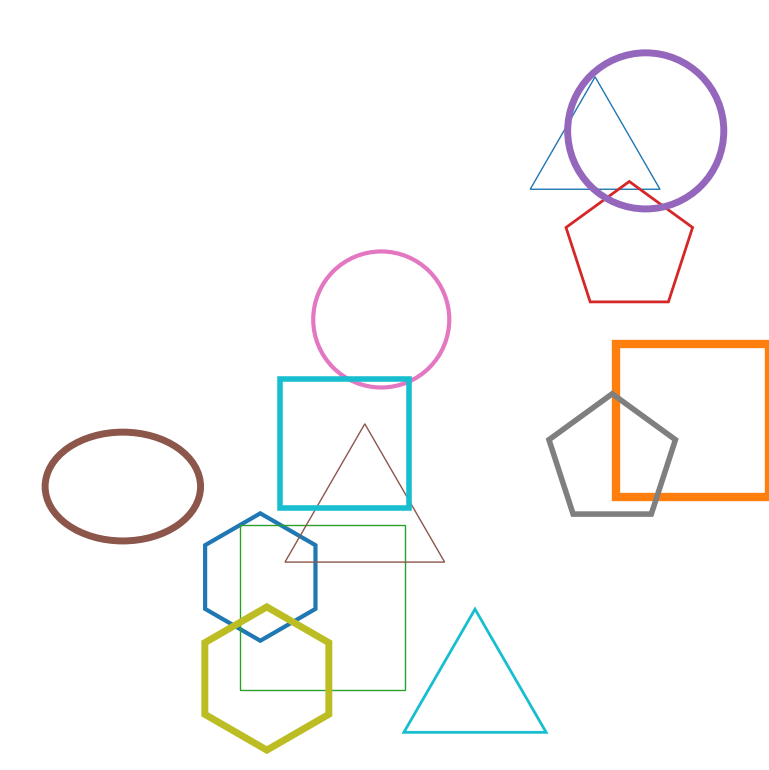[{"shape": "triangle", "thickness": 0.5, "radius": 0.49, "center": [0.773, 0.803]}, {"shape": "hexagon", "thickness": 1.5, "radius": 0.41, "center": [0.338, 0.251]}, {"shape": "square", "thickness": 3, "radius": 0.5, "center": [0.899, 0.454]}, {"shape": "square", "thickness": 0.5, "radius": 0.54, "center": [0.419, 0.21]}, {"shape": "pentagon", "thickness": 1, "radius": 0.43, "center": [0.817, 0.678]}, {"shape": "circle", "thickness": 2.5, "radius": 0.51, "center": [0.839, 0.83]}, {"shape": "triangle", "thickness": 0.5, "radius": 0.6, "center": [0.474, 0.33]}, {"shape": "oval", "thickness": 2.5, "radius": 0.5, "center": [0.16, 0.368]}, {"shape": "circle", "thickness": 1.5, "radius": 0.44, "center": [0.495, 0.585]}, {"shape": "pentagon", "thickness": 2, "radius": 0.43, "center": [0.795, 0.402]}, {"shape": "hexagon", "thickness": 2.5, "radius": 0.46, "center": [0.347, 0.119]}, {"shape": "square", "thickness": 2, "radius": 0.42, "center": [0.447, 0.424]}, {"shape": "triangle", "thickness": 1, "radius": 0.53, "center": [0.617, 0.102]}]